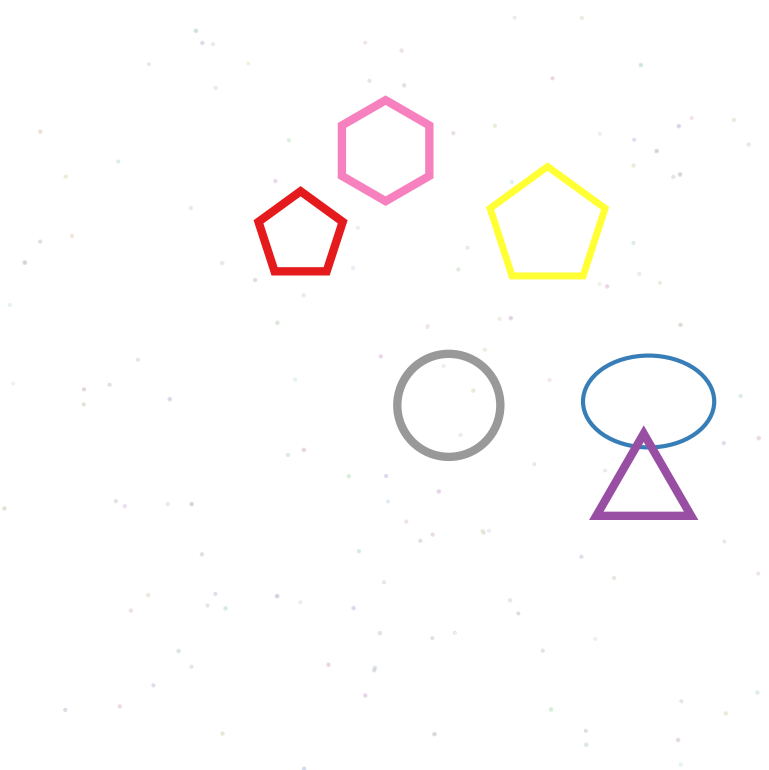[{"shape": "pentagon", "thickness": 3, "radius": 0.29, "center": [0.39, 0.694]}, {"shape": "oval", "thickness": 1.5, "radius": 0.43, "center": [0.842, 0.479]}, {"shape": "triangle", "thickness": 3, "radius": 0.36, "center": [0.836, 0.366]}, {"shape": "pentagon", "thickness": 2.5, "radius": 0.39, "center": [0.711, 0.705]}, {"shape": "hexagon", "thickness": 3, "radius": 0.33, "center": [0.501, 0.804]}, {"shape": "circle", "thickness": 3, "radius": 0.33, "center": [0.583, 0.474]}]